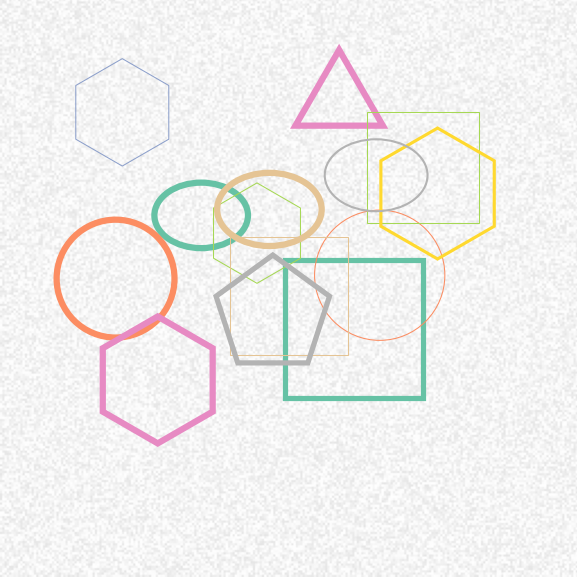[{"shape": "oval", "thickness": 3, "radius": 0.41, "center": [0.348, 0.626]}, {"shape": "square", "thickness": 2.5, "radius": 0.6, "center": [0.613, 0.429]}, {"shape": "circle", "thickness": 3, "radius": 0.51, "center": [0.2, 0.517]}, {"shape": "circle", "thickness": 0.5, "radius": 0.56, "center": [0.657, 0.523]}, {"shape": "hexagon", "thickness": 0.5, "radius": 0.46, "center": [0.212, 0.805]}, {"shape": "hexagon", "thickness": 3, "radius": 0.55, "center": [0.273, 0.341]}, {"shape": "triangle", "thickness": 3, "radius": 0.44, "center": [0.587, 0.825]}, {"shape": "square", "thickness": 0.5, "radius": 0.48, "center": [0.733, 0.71]}, {"shape": "hexagon", "thickness": 0.5, "radius": 0.43, "center": [0.445, 0.595]}, {"shape": "hexagon", "thickness": 1.5, "radius": 0.57, "center": [0.758, 0.664]}, {"shape": "oval", "thickness": 3, "radius": 0.45, "center": [0.467, 0.637]}, {"shape": "square", "thickness": 0.5, "radius": 0.51, "center": [0.5, 0.486]}, {"shape": "oval", "thickness": 1, "radius": 0.45, "center": [0.651, 0.696]}, {"shape": "pentagon", "thickness": 2.5, "radius": 0.52, "center": [0.472, 0.454]}]